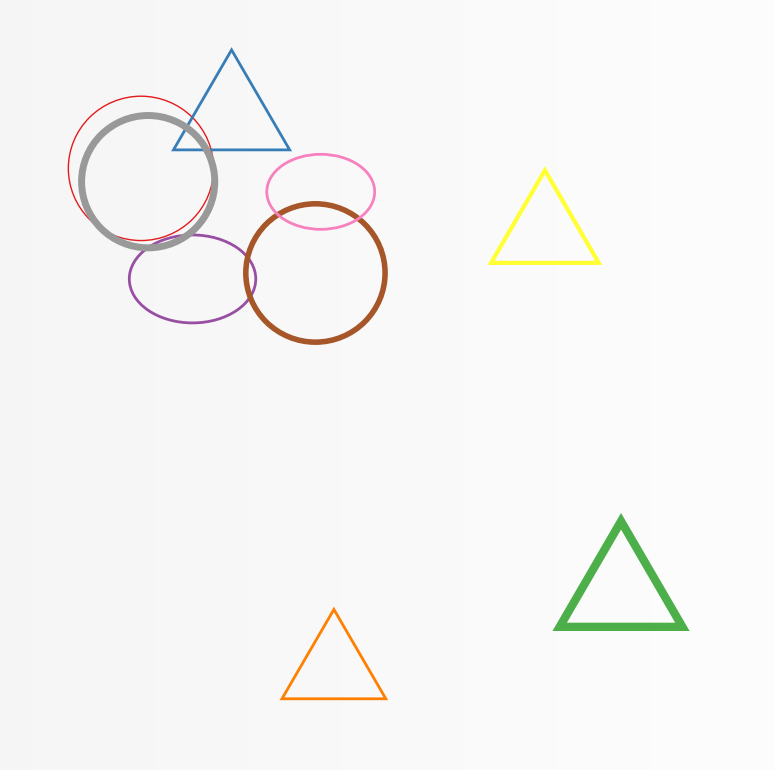[{"shape": "circle", "thickness": 0.5, "radius": 0.47, "center": [0.182, 0.781]}, {"shape": "triangle", "thickness": 1, "radius": 0.43, "center": [0.299, 0.849]}, {"shape": "triangle", "thickness": 3, "radius": 0.46, "center": [0.801, 0.232]}, {"shape": "oval", "thickness": 1, "radius": 0.41, "center": [0.248, 0.638]}, {"shape": "triangle", "thickness": 1, "radius": 0.39, "center": [0.431, 0.131]}, {"shape": "triangle", "thickness": 1.5, "radius": 0.4, "center": [0.703, 0.699]}, {"shape": "circle", "thickness": 2, "radius": 0.45, "center": [0.407, 0.645]}, {"shape": "oval", "thickness": 1, "radius": 0.35, "center": [0.414, 0.751]}, {"shape": "circle", "thickness": 2.5, "radius": 0.43, "center": [0.191, 0.764]}]